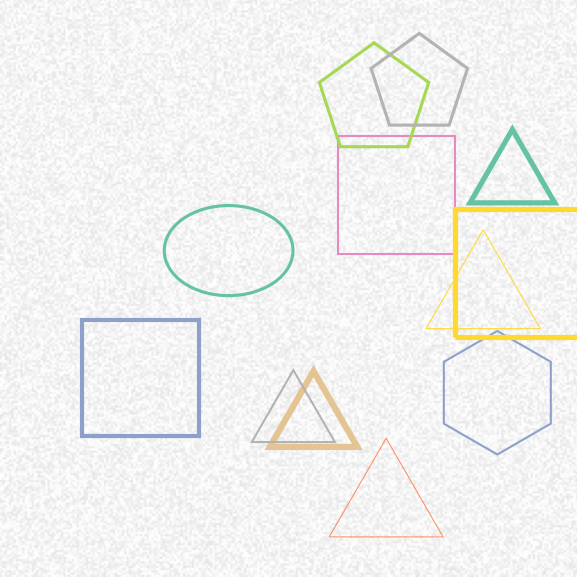[{"shape": "triangle", "thickness": 2.5, "radius": 0.42, "center": [0.887, 0.69]}, {"shape": "oval", "thickness": 1.5, "radius": 0.56, "center": [0.396, 0.565]}, {"shape": "triangle", "thickness": 0.5, "radius": 0.57, "center": [0.669, 0.126]}, {"shape": "square", "thickness": 2, "radius": 0.5, "center": [0.243, 0.344]}, {"shape": "hexagon", "thickness": 1, "radius": 0.53, "center": [0.861, 0.319]}, {"shape": "square", "thickness": 1, "radius": 0.51, "center": [0.686, 0.662]}, {"shape": "pentagon", "thickness": 1.5, "radius": 0.5, "center": [0.648, 0.826]}, {"shape": "square", "thickness": 2.5, "radius": 0.56, "center": [0.899, 0.526]}, {"shape": "triangle", "thickness": 0.5, "radius": 0.57, "center": [0.837, 0.487]}, {"shape": "triangle", "thickness": 3, "radius": 0.44, "center": [0.543, 0.269]}, {"shape": "pentagon", "thickness": 1.5, "radius": 0.44, "center": [0.726, 0.854]}, {"shape": "triangle", "thickness": 1, "radius": 0.42, "center": [0.508, 0.275]}]